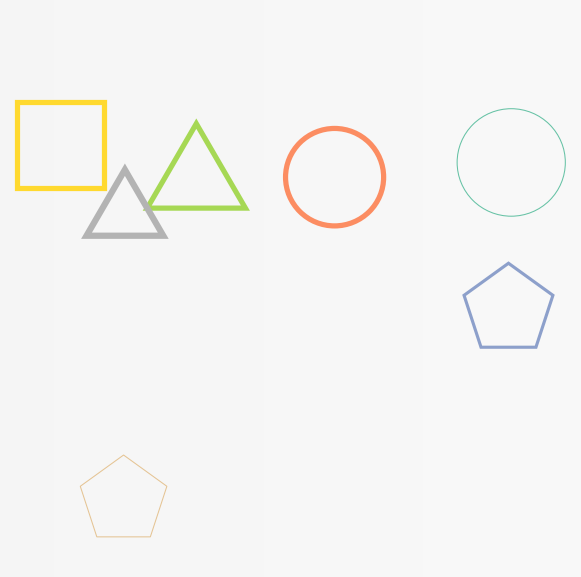[{"shape": "circle", "thickness": 0.5, "radius": 0.47, "center": [0.88, 0.718]}, {"shape": "circle", "thickness": 2.5, "radius": 0.42, "center": [0.576, 0.692]}, {"shape": "pentagon", "thickness": 1.5, "radius": 0.4, "center": [0.875, 0.463]}, {"shape": "triangle", "thickness": 2.5, "radius": 0.49, "center": [0.338, 0.688]}, {"shape": "square", "thickness": 2.5, "radius": 0.37, "center": [0.104, 0.748]}, {"shape": "pentagon", "thickness": 0.5, "radius": 0.39, "center": [0.213, 0.133]}, {"shape": "triangle", "thickness": 3, "radius": 0.38, "center": [0.215, 0.629]}]